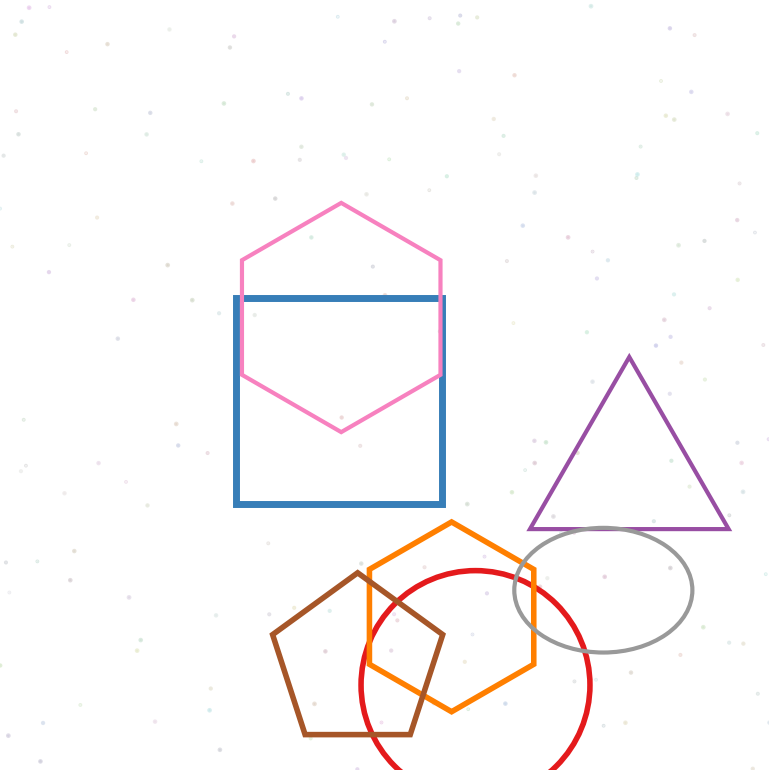[{"shape": "circle", "thickness": 2, "radius": 0.74, "center": [0.618, 0.11]}, {"shape": "square", "thickness": 2.5, "radius": 0.67, "center": [0.44, 0.479]}, {"shape": "triangle", "thickness": 1.5, "radius": 0.74, "center": [0.817, 0.387]}, {"shape": "hexagon", "thickness": 2, "radius": 0.62, "center": [0.586, 0.199]}, {"shape": "pentagon", "thickness": 2, "radius": 0.58, "center": [0.465, 0.14]}, {"shape": "hexagon", "thickness": 1.5, "radius": 0.74, "center": [0.443, 0.588]}, {"shape": "oval", "thickness": 1.5, "radius": 0.58, "center": [0.784, 0.234]}]